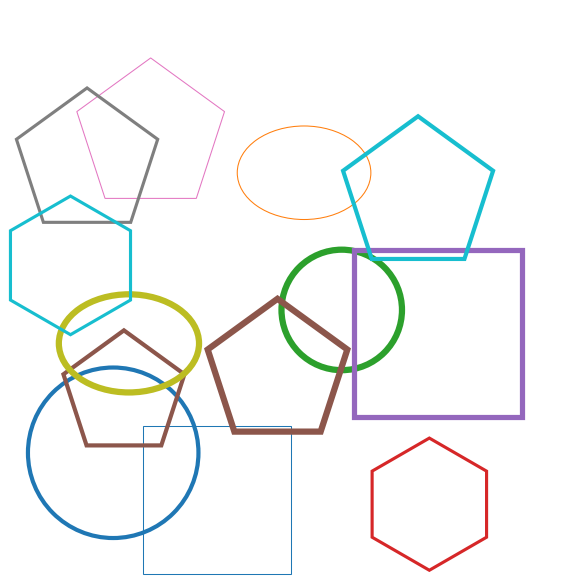[{"shape": "circle", "thickness": 2, "radius": 0.74, "center": [0.196, 0.215]}, {"shape": "square", "thickness": 0.5, "radius": 0.64, "center": [0.375, 0.133]}, {"shape": "oval", "thickness": 0.5, "radius": 0.58, "center": [0.527, 0.7]}, {"shape": "circle", "thickness": 3, "radius": 0.52, "center": [0.592, 0.462]}, {"shape": "hexagon", "thickness": 1.5, "radius": 0.57, "center": [0.743, 0.126]}, {"shape": "square", "thickness": 2.5, "radius": 0.72, "center": [0.758, 0.421]}, {"shape": "pentagon", "thickness": 3, "radius": 0.64, "center": [0.481, 0.355]}, {"shape": "pentagon", "thickness": 2, "radius": 0.55, "center": [0.215, 0.317]}, {"shape": "pentagon", "thickness": 0.5, "radius": 0.67, "center": [0.261, 0.764]}, {"shape": "pentagon", "thickness": 1.5, "radius": 0.64, "center": [0.151, 0.718]}, {"shape": "oval", "thickness": 3, "radius": 0.61, "center": [0.223, 0.405]}, {"shape": "hexagon", "thickness": 1.5, "radius": 0.6, "center": [0.122, 0.54]}, {"shape": "pentagon", "thickness": 2, "radius": 0.68, "center": [0.724, 0.661]}]